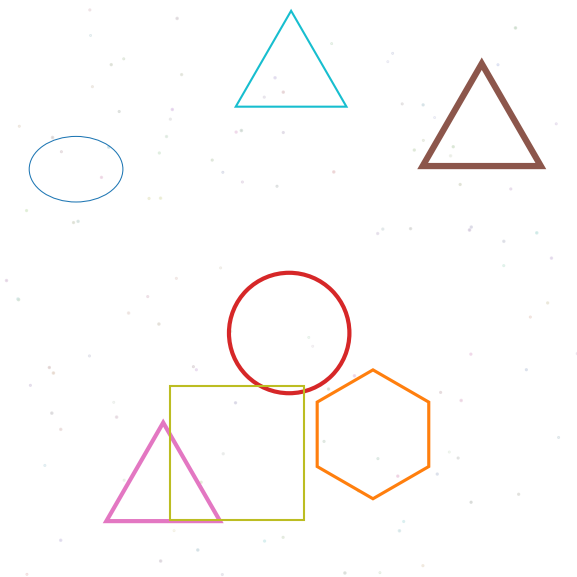[{"shape": "oval", "thickness": 0.5, "radius": 0.41, "center": [0.132, 0.706]}, {"shape": "hexagon", "thickness": 1.5, "radius": 0.56, "center": [0.646, 0.247]}, {"shape": "circle", "thickness": 2, "radius": 0.52, "center": [0.501, 0.423]}, {"shape": "triangle", "thickness": 3, "radius": 0.59, "center": [0.834, 0.771]}, {"shape": "triangle", "thickness": 2, "radius": 0.57, "center": [0.283, 0.154]}, {"shape": "square", "thickness": 1, "radius": 0.58, "center": [0.411, 0.215]}, {"shape": "triangle", "thickness": 1, "radius": 0.55, "center": [0.504, 0.87]}]